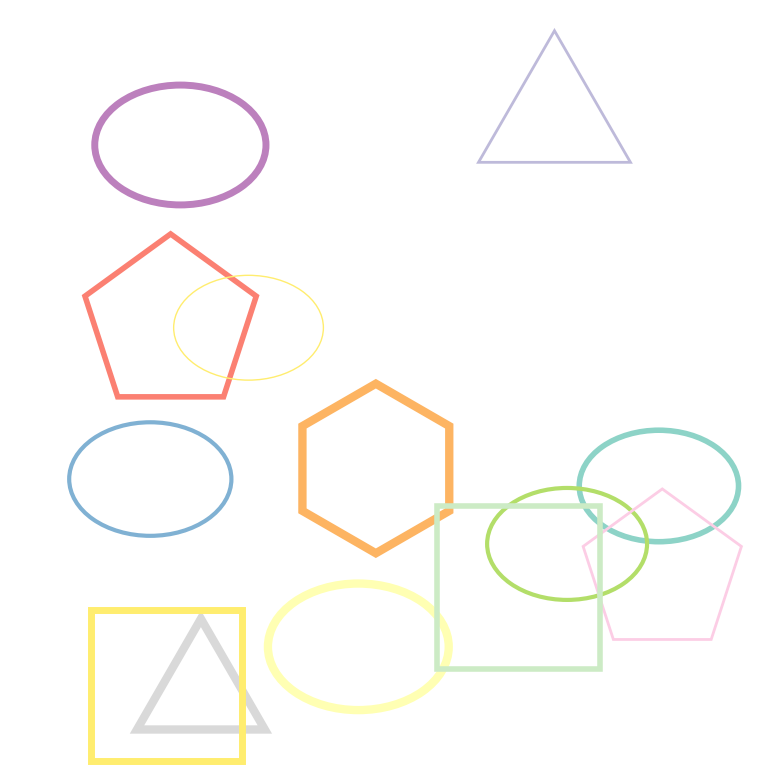[{"shape": "oval", "thickness": 2, "radius": 0.52, "center": [0.856, 0.369]}, {"shape": "oval", "thickness": 3, "radius": 0.59, "center": [0.465, 0.16]}, {"shape": "triangle", "thickness": 1, "radius": 0.57, "center": [0.72, 0.846]}, {"shape": "pentagon", "thickness": 2, "radius": 0.58, "center": [0.222, 0.579]}, {"shape": "oval", "thickness": 1.5, "radius": 0.53, "center": [0.195, 0.378]}, {"shape": "hexagon", "thickness": 3, "radius": 0.55, "center": [0.488, 0.392]}, {"shape": "oval", "thickness": 1.5, "radius": 0.52, "center": [0.736, 0.294]}, {"shape": "pentagon", "thickness": 1, "radius": 0.54, "center": [0.86, 0.257]}, {"shape": "triangle", "thickness": 3, "radius": 0.48, "center": [0.261, 0.101]}, {"shape": "oval", "thickness": 2.5, "radius": 0.56, "center": [0.234, 0.812]}, {"shape": "square", "thickness": 2, "radius": 0.53, "center": [0.673, 0.237]}, {"shape": "oval", "thickness": 0.5, "radius": 0.49, "center": [0.323, 0.574]}, {"shape": "square", "thickness": 2.5, "radius": 0.49, "center": [0.216, 0.11]}]